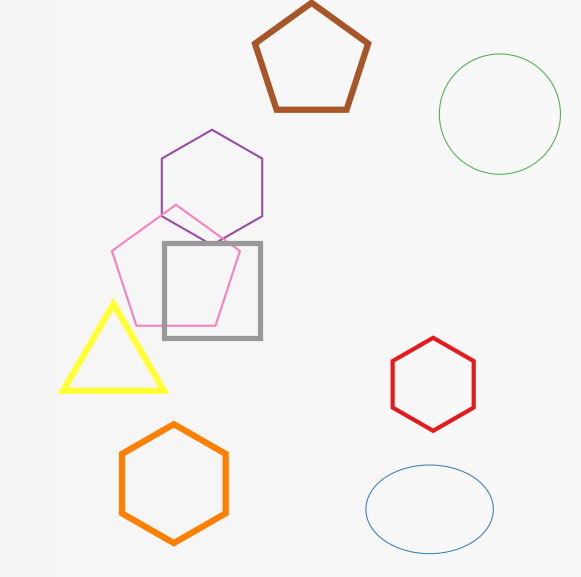[{"shape": "hexagon", "thickness": 2, "radius": 0.4, "center": [0.745, 0.334]}, {"shape": "oval", "thickness": 0.5, "radius": 0.55, "center": [0.739, 0.117]}, {"shape": "circle", "thickness": 0.5, "radius": 0.52, "center": [0.86, 0.802]}, {"shape": "hexagon", "thickness": 1, "radius": 0.5, "center": [0.365, 0.675]}, {"shape": "hexagon", "thickness": 3, "radius": 0.51, "center": [0.299, 0.162]}, {"shape": "triangle", "thickness": 3, "radius": 0.5, "center": [0.195, 0.373]}, {"shape": "pentagon", "thickness": 3, "radius": 0.51, "center": [0.536, 0.892]}, {"shape": "pentagon", "thickness": 1, "radius": 0.58, "center": [0.303, 0.529]}, {"shape": "square", "thickness": 2.5, "radius": 0.41, "center": [0.364, 0.496]}]